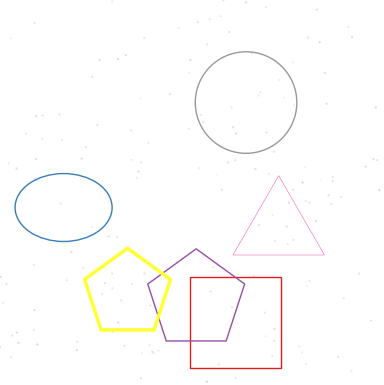[{"shape": "square", "thickness": 1, "radius": 0.59, "center": [0.611, 0.162]}, {"shape": "oval", "thickness": 1, "radius": 0.63, "center": [0.165, 0.461]}, {"shape": "pentagon", "thickness": 1, "radius": 0.66, "center": [0.51, 0.221]}, {"shape": "pentagon", "thickness": 2.5, "radius": 0.59, "center": [0.331, 0.238]}, {"shape": "triangle", "thickness": 0.5, "radius": 0.69, "center": [0.724, 0.406]}, {"shape": "circle", "thickness": 1, "radius": 0.66, "center": [0.639, 0.734]}]